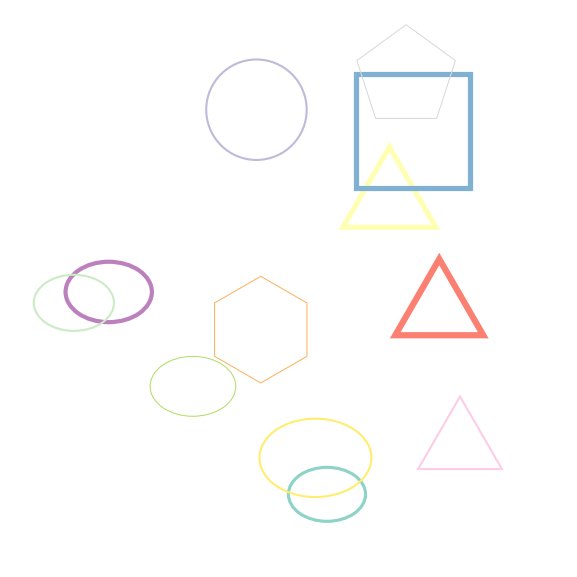[{"shape": "oval", "thickness": 1.5, "radius": 0.33, "center": [0.566, 0.143]}, {"shape": "triangle", "thickness": 2.5, "radius": 0.46, "center": [0.674, 0.652]}, {"shape": "circle", "thickness": 1, "radius": 0.43, "center": [0.444, 0.809]}, {"shape": "triangle", "thickness": 3, "radius": 0.44, "center": [0.761, 0.463]}, {"shape": "square", "thickness": 2.5, "radius": 0.49, "center": [0.715, 0.772]}, {"shape": "hexagon", "thickness": 0.5, "radius": 0.46, "center": [0.452, 0.428]}, {"shape": "oval", "thickness": 0.5, "radius": 0.37, "center": [0.334, 0.33]}, {"shape": "triangle", "thickness": 1, "radius": 0.42, "center": [0.797, 0.229]}, {"shape": "pentagon", "thickness": 0.5, "radius": 0.45, "center": [0.703, 0.867]}, {"shape": "oval", "thickness": 2, "radius": 0.37, "center": [0.188, 0.494]}, {"shape": "oval", "thickness": 1, "radius": 0.35, "center": [0.128, 0.475]}, {"shape": "oval", "thickness": 1, "radius": 0.48, "center": [0.546, 0.206]}]